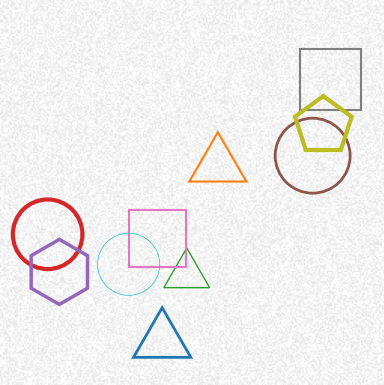[{"shape": "triangle", "thickness": 2, "radius": 0.43, "center": [0.421, 0.115]}, {"shape": "triangle", "thickness": 1.5, "radius": 0.43, "center": [0.566, 0.571]}, {"shape": "triangle", "thickness": 1, "radius": 0.34, "center": [0.485, 0.287]}, {"shape": "circle", "thickness": 3, "radius": 0.45, "center": [0.124, 0.392]}, {"shape": "hexagon", "thickness": 2.5, "radius": 0.42, "center": [0.154, 0.294]}, {"shape": "circle", "thickness": 2, "radius": 0.49, "center": [0.812, 0.596]}, {"shape": "square", "thickness": 1.5, "radius": 0.37, "center": [0.41, 0.381]}, {"shape": "square", "thickness": 1.5, "radius": 0.39, "center": [0.858, 0.793]}, {"shape": "pentagon", "thickness": 3, "radius": 0.39, "center": [0.84, 0.673]}, {"shape": "circle", "thickness": 0.5, "radius": 0.4, "center": [0.334, 0.313]}]